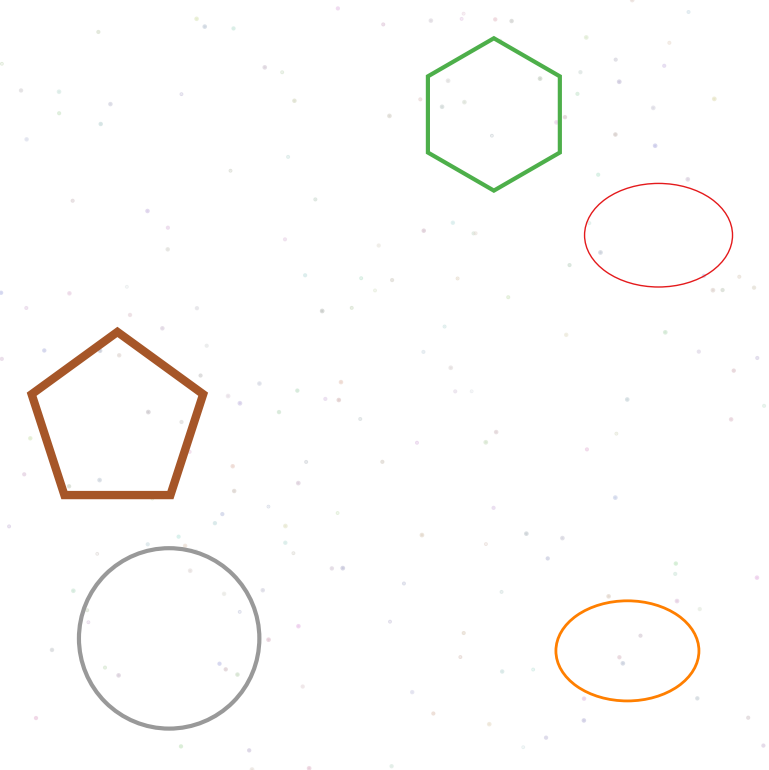[{"shape": "oval", "thickness": 0.5, "radius": 0.48, "center": [0.855, 0.695]}, {"shape": "hexagon", "thickness": 1.5, "radius": 0.49, "center": [0.641, 0.851]}, {"shape": "oval", "thickness": 1, "radius": 0.46, "center": [0.815, 0.155]}, {"shape": "pentagon", "thickness": 3, "radius": 0.59, "center": [0.152, 0.452]}, {"shape": "circle", "thickness": 1.5, "radius": 0.59, "center": [0.22, 0.171]}]